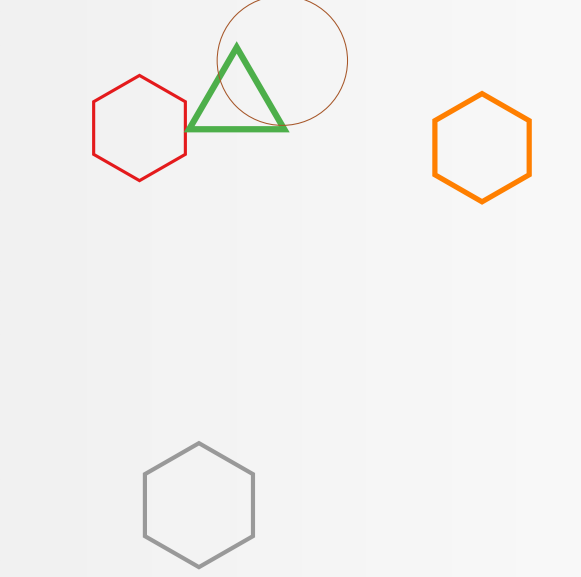[{"shape": "hexagon", "thickness": 1.5, "radius": 0.46, "center": [0.24, 0.777]}, {"shape": "triangle", "thickness": 3, "radius": 0.47, "center": [0.407, 0.823]}, {"shape": "hexagon", "thickness": 2.5, "radius": 0.47, "center": [0.829, 0.743]}, {"shape": "circle", "thickness": 0.5, "radius": 0.56, "center": [0.486, 0.894]}, {"shape": "hexagon", "thickness": 2, "radius": 0.54, "center": [0.342, 0.124]}]